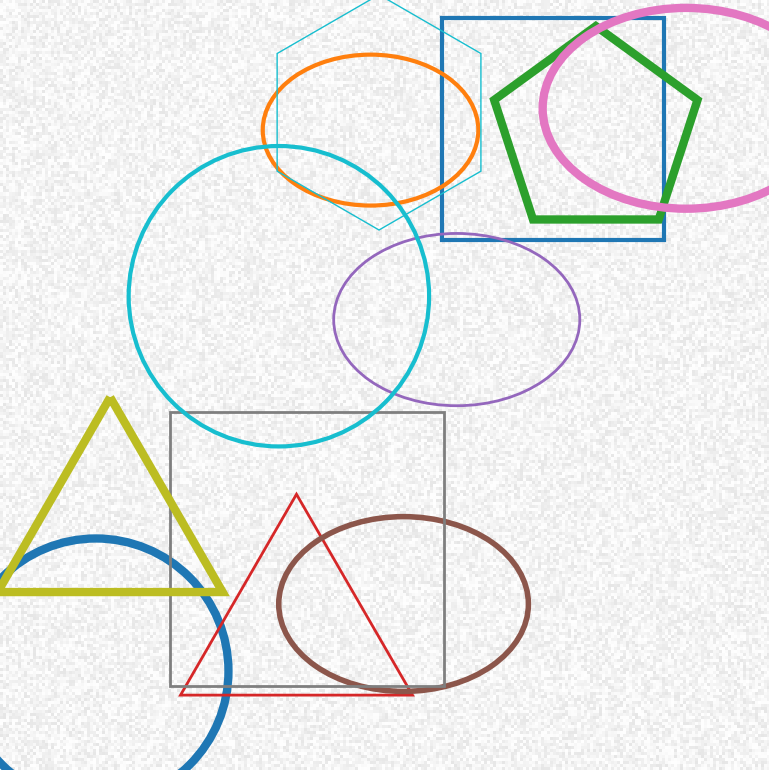[{"shape": "circle", "thickness": 3, "radius": 0.86, "center": [0.125, 0.129]}, {"shape": "square", "thickness": 1.5, "radius": 0.72, "center": [0.718, 0.832]}, {"shape": "oval", "thickness": 1.5, "radius": 0.7, "center": [0.481, 0.831]}, {"shape": "pentagon", "thickness": 3, "radius": 0.69, "center": [0.774, 0.827]}, {"shape": "triangle", "thickness": 1, "radius": 0.87, "center": [0.385, 0.184]}, {"shape": "oval", "thickness": 1, "radius": 0.8, "center": [0.593, 0.585]}, {"shape": "oval", "thickness": 2, "radius": 0.81, "center": [0.524, 0.216]}, {"shape": "oval", "thickness": 3, "radius": 0.93, "center": [0.891, 0.859]}, {"shape": "square", "thickness": 1, "radius": 0.89, "center": [0.399, 0.287]}, {"shape": "triangle", "thickness": 3, "radius": 0.84, "center": [0.143, 0.315]}, {"shape": "circle", "thickness": 1.5, "radius": 0.98, "center": [0.362, 0.615]}, {"shape": "hexagon", "thickness": 0.5, "radius": 0.76, "center": [0.492, 0.854]}]